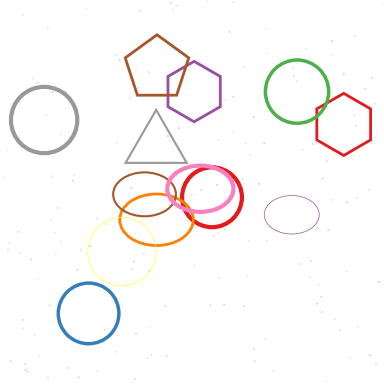[{"shape": "circle", "thickness": 3, "radius": 0.39, "center": [0.551, 0.488]}, {"shape": "hexagon", "thickness": 2, "radius": 0.4, "center": [0.893, 0.677]}, {"shape": "circle", "thickness": 2.5, "radius": 0.39, "center": [0.23, 0.186]}, {"shape": "circle", "thickness": 2.5, "radius": 0.41, "center": [0.772, 0.762]}, {"shape": "oval", "thickness": 0.5, "radius": 0.36, "center": [0.758, 0.442]}, {"shape": "hexagon", "thickness": 2, "radius": 0.39, "center": [0.504, 0.762]}, {"shape": "oval", "thickness": 2, "radius": 0.48, "center": [0.407, 0.429]}, {"shape": "circle", "thickness": 0.5, "radius": 0.44, "center": [0.317, 0.346]}, {"shape": "pentagon", "thickness": 2, "radius": 0.43, "center": [0.408, 0.823]}, {"shape": "oval", "thickness": 1.5, "radius": 0.41, "center": [0.375, 0.495]}, {"shape": "oval", "thickness": 3, "radius": 0.43, "center": [0.52, 0.51]}, {"shape": "circle", "thickness": 3, "radius": 0.43, "center": [0.115, 0.688]}, {"shape": "triangle", "thickness": 1.5, "radius": 0.46, "center": [0.406, 0.623]}]